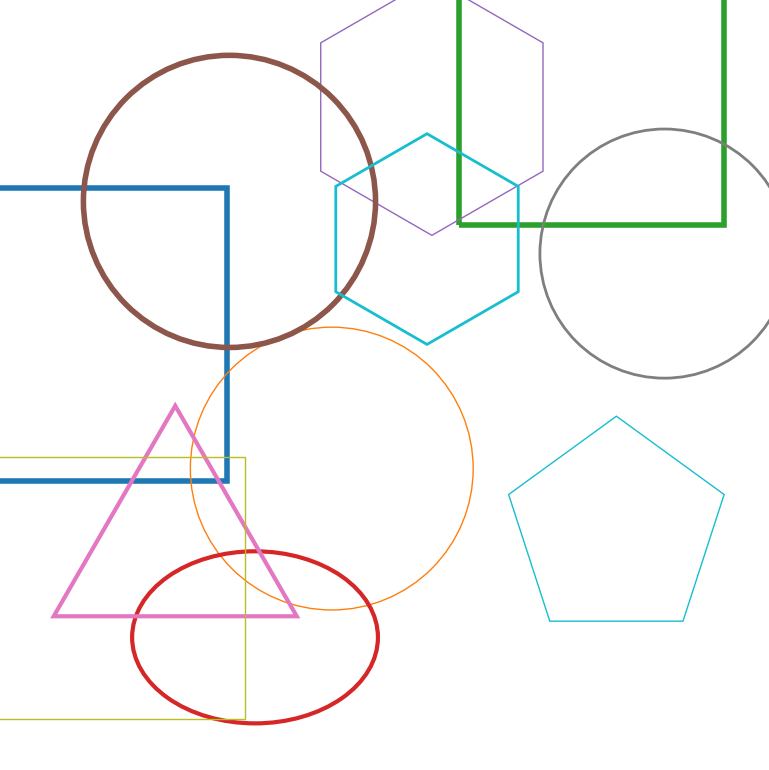[{"shape": "square", "thickness": 2, "radius": 0.95, "center": [0.105, 0.566]}, {"shape": "circle", "thickness": 0.5, "radius": 0.92, "center": [0.431, 0.391]}, {"shape": "square", "thickness": 2, "radius": 0.86, "center": [0.769, 0.88]}, {"shape": "oval", "thickness": 1.5, "radius": 0.8, "center": [0.331, 0.172]}, {"shape": "hexagon", "thickness": 0.5, "radius": 0.83, "center": [0.561, 0.861]}, {"shape": "circle", "thickness": 2, "radius": 0.95, "center": [0.298, 0.738]}, {"shape": "triangle", "thickness": 1.5, "radius": 0.91, "center": [0.228, 0.291]}, {"shape": "circle", "thickness": 1, "radius": 0.81, "center": [0.863, 0.671]}, {"shape": "square", "thickness": 0.5, "radius": 0.85, "center": [0.148, 0.236]}, {"shape": "pentagon", "thickness": 0.5, "radius": 0.74, "center": [0.801, 0.312]}, {"shape": "hexagon", "thickness": 1, "radius": 0.68, "center": [0.555, 0.69]}]